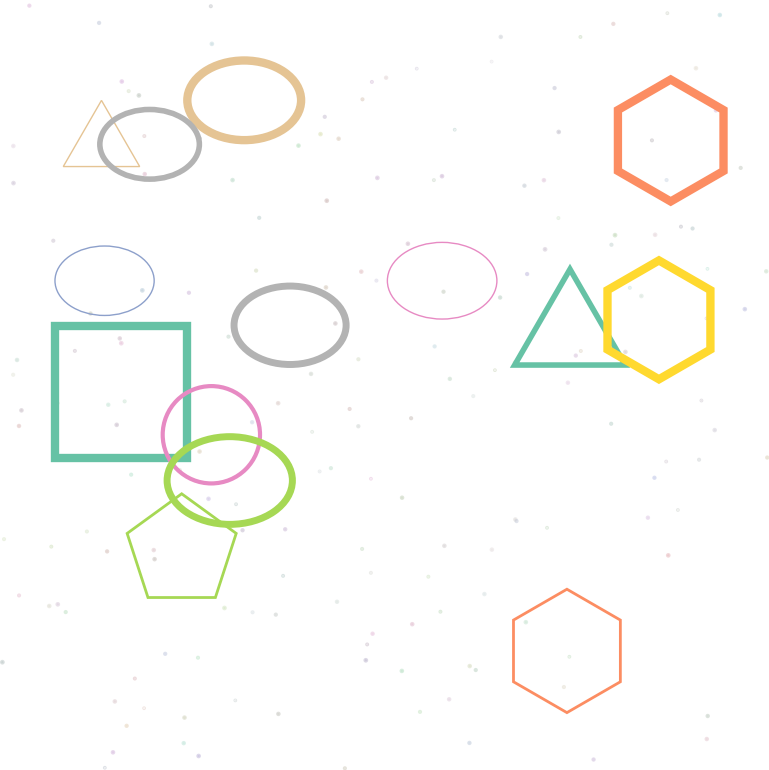[{"shape": "square", "thickness": 3, "radius": 0.43, "center": [0.158, 0.491]}, {"shape": "triangle", "thickness": 2, "radius": 0.41, "center": [0.74, 0.567]}, {"shape": "hexagon", "thickness": 3, "radius": 0.4, "center": [0.871, 0.818]}, {"shape": "hexagon", "thickness": 1, "radius": 0.4, "center": [0.736, 0.155]}, {"shape": "oval", "thickness": 0.5, "radius": 0.32, "center": [0.136, 0.635]}, {"shape": "oval", "thickness": 0.5, "radius": 0.36, "center": [0.574, 0.635]}, {"shape": "circle", "thickness": 1.5, "radius": 0.32, "center": [0.274, 0.435]}, {"shape": "oval", "thickness": 2.5, "radius": 0.41, "center": [0.298, 0.376]}, {"shape": "pentagon", "thickness": 1, "radius": 0.37, "center": [0.236, 0.284]}, {"shape": "hexagon", "thickness": 3, "radius": 0.39, "center": [0.856, 0.585]}, {"shape": "oval", "thickness": 3, "radius": 0.37, "center": [0.317, 0.87]}, {"shape": "triangle", "thickness": 0.5, "radius": 0.29, "center": [0.132, 0.812]}, {"shape": "oval", "thickness": 2, "radius": 0.32, "center": [0.194, 0.813]}, {"shape": "oval", "thickness": 2.5, "radius": 0.36, "center": [0.377, 0.578]}]